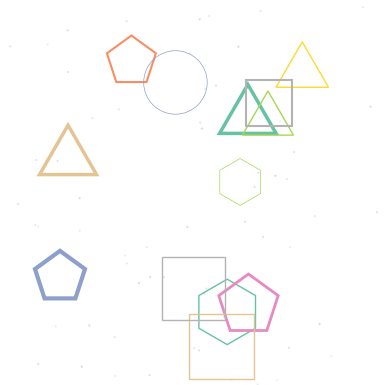[{"shape": "hexagon", "thickness": 1, "radius": 0.42, "center": [0.59, 0.19]}, {"shape": "triangle", "thickness": 2.5, "radius": 0.42, "center": [0.644, 0.696]}, {"shape": "pentagon", "thickness": 1.5, "radius": 0.33, "center": [0.341, 0.841]}, {"shape": "circle", "thickness": 0.5, "radius": 0.41, "center": [0.456, 0.786]}, {"shape": "pentagon", "thickness": 3, "radius": 0.34, "center": [0.156, 0.28]}, {"shape": "pentagon", "thickness": 2, "radius": 0.41, "center": [0.645, 0.207]}, {"shape": "triangle", "thickness": 1, "radius": 0.38, "center": [0.696, 0.687]}, {"shape": "hexagon", "thickness": 0.5, "radius": 0.3, "center": [0.624, 0.527]}, {"shape": "triangle", "thickness": 1, "radius": 0.39, "center": [0.785, 0.813]}, {"shape": "square", "thickness": 1, "radius": 0.42, "center": [0.575, 0.1]}, {"shape": "triangle", "thickness": 2.5, "radius": 0.43, "center": [0.177, 0.589]}, {"shape": "square", "thickness": 1.5, "radius": 0.3, "center": [0.698, 0.732]}, {"shape": "square", "thickness": 1, "radius": 0.41, "center": [0.503, 0.25]}]